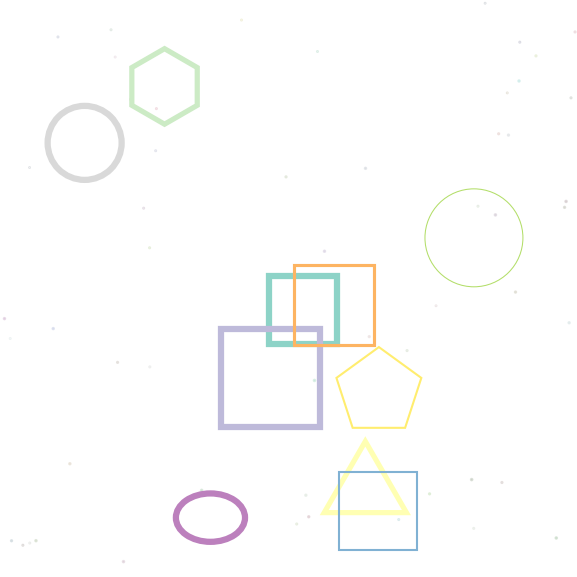[{"shape": "square", "thickness": 3, "radius": 0.3, "center": [0.525, 0.462]}, {"shape": "triangle", "thickness": 2.5, "radius": 0.41, "center": [0.633, 0.153]}, {"shape": "square", "thickness": 3, "radius": 0.43, "center": [0.468, 0.345]}, {"shape": "square", "thickness": 1, "radius": 0.34, "center": [0.654, 0.115]}, {"shape": "square", "thickness": 1.5, "radius": 0.35, "center": [0.579, 0.471]}, {"shape": "circle", "thickness": 0.5, "radius": 0.42, "center": [0.821, 0.587]}, {"shape": "circle", "thickness": 3, "radius": 0.32, "center": [0.147, 0.752]}, {"shape": "oval", "thickness": 3, "radius": 0.3, "center": [0.364, 0.103]}, {"shape": "hexagon", "thickness": 2.5, "radius": 0.33, "center": [0.285, 0.849]}, {"shape": "pentagon", "thickness": 1, "radius": 0.39, "center": [0.656, 0.321]}]